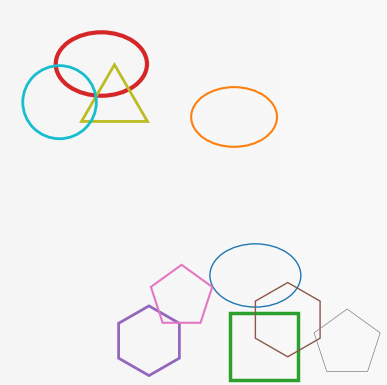[{"shape": "oval", "thickness": 1, "radius": 0.59, "center": [0.659, 0.285]}, {"shape": "oval", "thickness": 1.5, "radius": 0.55, "center": [0.604, 0.696]}, {"shape": "square", "thickness": 2.5, "radius": 0.44, "center": [0.682, 0.101]}, {"shape": "oval", "thickness": 3, "radius": 0.59, "center": [0.262, 0.834]}, {"shape": "hexagon", "thickness": 2, "radius": 0.45, "center": [0.384, 0.115]}, {"shape": "hexagon", "thickness": 1, "radius": 0.48, "center": [0.743, 0.17]}, {"shape": "pentagon", "thickness": 1.5, "radius": 0.42, "center": [0.469, 0.229]}, {"shape": "pentagon", "thickness": 0.5, "radius": 0.45, "center": [0.896, 0.108]}, {"shape": "triangle", "thickness": 2, "radius": 0.49, "center": [0.295, 0.734]}, {"shape": "circle", "thickness": 2, "radius": 0.47, "center": [0.154, 0.735]}]